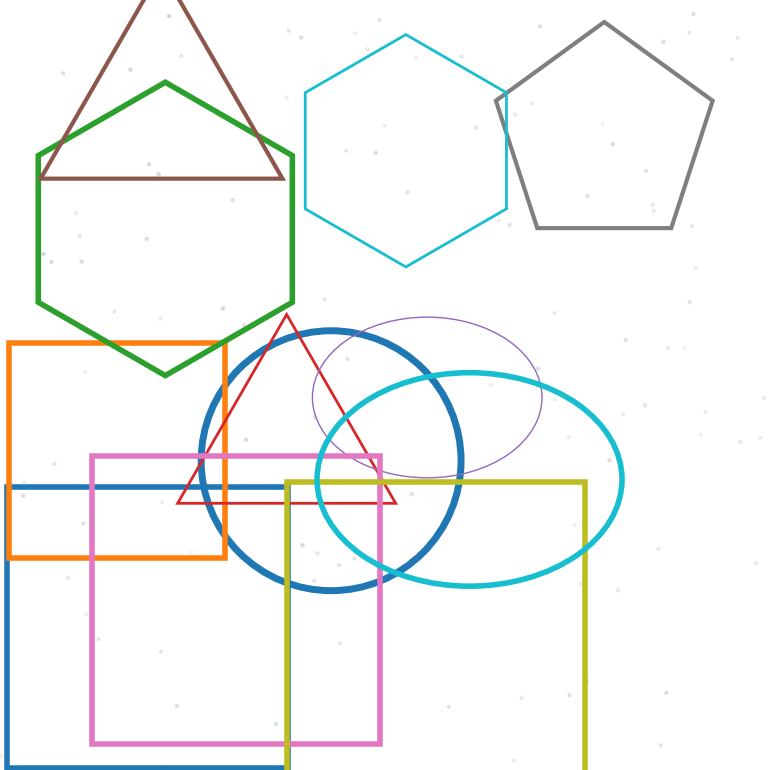[{"shape": "square", "thickness": 2, "radius": 0.91, "center": [0.191, 0.185]}, {"shape": "circle", "thickness": 2.5, "radius": 0.84, "center": [0.43, 0.402]}, {"shape": "square", "thickness": 2, "radius": 0.7, "center": [0.152, 0.415]}, {"shape": "hexagon", "thickness": 2, "radius": 0.95, "center": [0.215, 0.703]}, {"shape": "triangle", "thickness": 1, "radius": 0.82, "center": [0.372, 0.428]}, {"shape": "oval", "thickness": 0.5, "radius": 0.75, "center": [0.555, 0.484]}, {"shape": "triangle", "thickness": 1.5, "radius": 0.91, "center": [0.21, 0.859]}, {"shape": "square", "thickness": 2, "radius": 0.94, "center": [0.307, 0.221]}, {"shape": "pentagon", "thickness": 1.5, "radius": 0.74, "center": [0.785, 0.823]}, {"shape": "square", "thickness": 2, "radius": 0.97, "center": [0.566, 0.18]}, {"shape": "hexagon", "thickness": 1, "radius": 0.75, "center": [0.527, 0.804]}, {"shape": "oval", "thickness": 2, "radius": 0.99, "center": [0.61, 0.377]}]